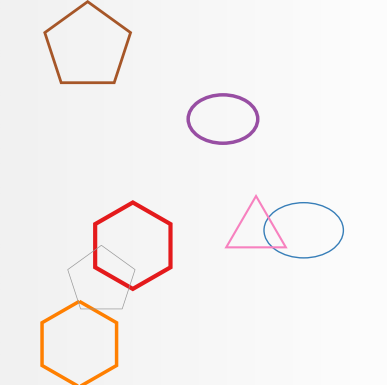[{"shape": "hexagon", "thickness": 3, "radius": 0.56, "center": [0.343, 0.362]}, {"shape": "oval", "thickness": 1, "radius": 0.51, "center": [0.784, 0.402]}, {"shape": "oval", "thickness": 2.5, "radius": 0.45, "center": [0.575, 0.691]}, {"shape": "hexagon", "thickness": 2.5, "radius": 0.56, "center": [0.205, 0.106]}, {"shape": "pentagon", "thickness": 2, "radius": 0.58, "center": [0.226, 0.879]}, {"shape": "triangle", "thickness": 1.5, "radius": 0.44, "center": [0.661, 0.402]}, {"shape": "pentagon", "thickness": 0.5, "radius": 0.46, "center": [0.262, 0.271]}]